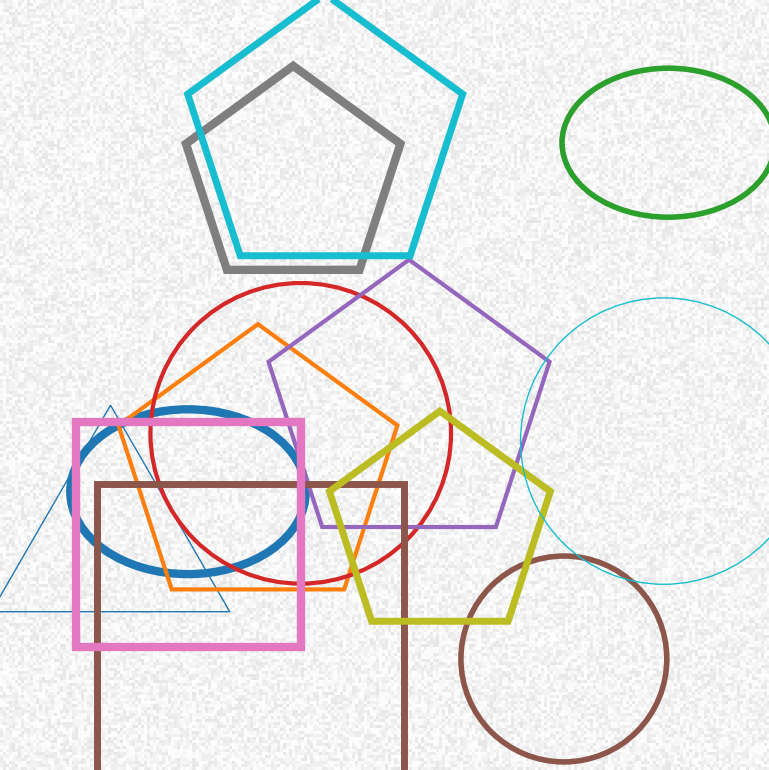[{"shape": "oval", "thickness": 3, "radius": 0.76, "center": [0.244, 0.361]}, {"shape": "triangle", "thickness": 0.5, "radius": 0.89, "center": [0.144, 0.295]}, {"shape": "pentagon", "thickness": 1.5, "radius": 0.95, "center": [0.335, 0.389]}, {"shape": "oval", "thickness": 2, "radius": 0.69, "center": [0.868, 0.815]}, {"shape": "circle", "thickness": 1.5, "radius": 0.98, "center": [0.391, 0.437]}, {"shape": "pentagon", "thickness": 1.5, "radius": 0.96, "center": [0.531, 0.471]}, {"shape": "circle", "thickness": 2, "radius": 0.67, "center": [0.732, 0.144]}, {"shape": "square", "thickness": 2.5, "radius": 1.0, "center": [0.325, 0.172]}, {"shape": "square", "thickness": 3, "radius": 0.73, "center": [0.245, 0.306]}, {"shape": "pentagon", "thickness": 3, "radius": 0.73, "center": [0.381, 0.768]}, {"shape": "pentagon", "thickness": 2.5, "radius": 0.75, "center": [0.571, 0.315]}, {"shape": "circle", "thickness": 0.5, "radius": 0.93, "center": [0.862, 0.427]}, {"shape": "pentagon", "thickness": 2.5, "radius": 0.94, "center": [0.422, 0.82]}]